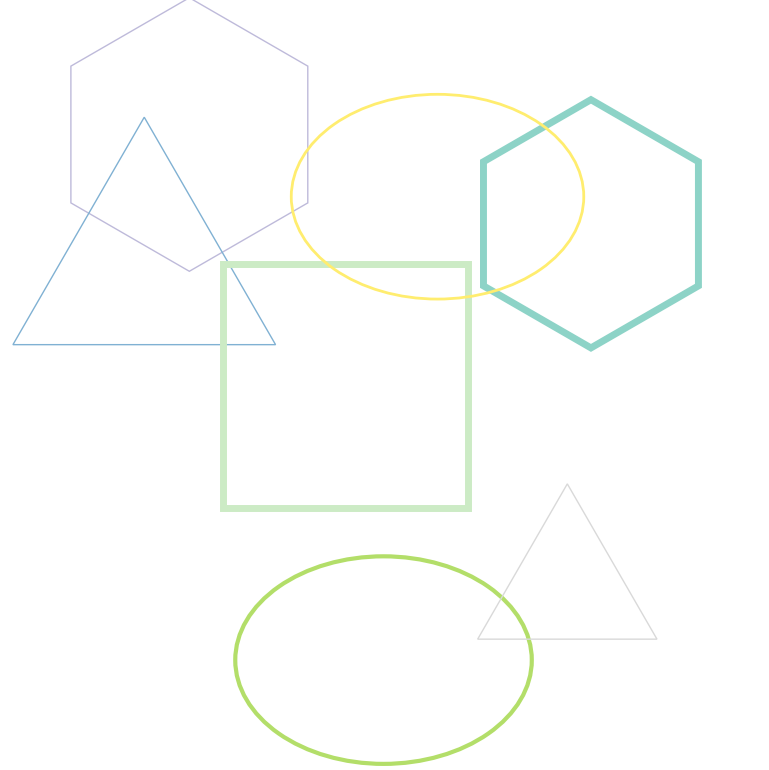[{"shape": "hexagon", "thickness": 2.5, "radius": 0.81, "center": [0.767, 0.709]}, {"shape": "hexagon", "thickness": 0.5, "radius": 0.89, "center": [0.246, 0.825]}, {"shape": "triangle", "thickness": 0.5, "radius": 0.98, "center": [0.187, 0.651]}, {"shape": "oval", "thickness": 1.5, "radius": 0.96, "center": [0.498, 0.143]}, {"shape": "triangle", "thickness": 0.5, "radius": 0.67, "center": [0.737, 0.237]}, {"shape": "square", "thickness": 2.5, "radius": 0.79, "center": [0.449, 0.499]}, {"shape": "oval", "thickness": 1, "radius": 0.95, "center": [0.568, 0.745]}]